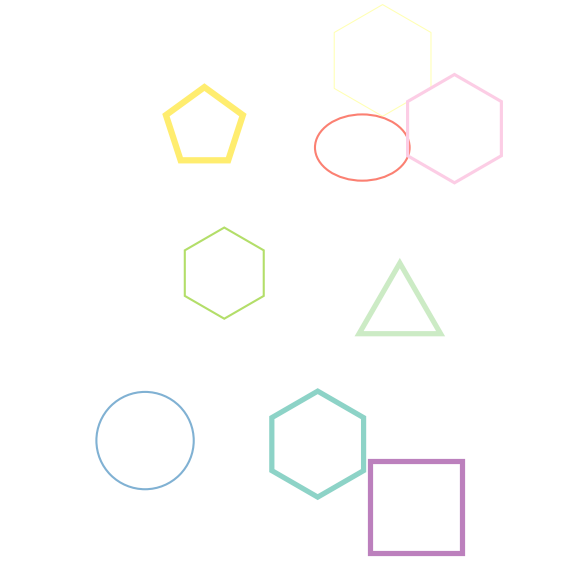[{"shape": "hexagon", "thickness": 2.5, "radius": 0.46, "center": [0.55, 0.23]}, {"shape": "hexagon", "thickness": 0.5, "radius": 0.48, "center": [0.663, 0.894]}, {"shape": "oval", "thickness": 1, "radius": 0.41, "center": [0.627, 0.744]}, {"shape": "circle", "thickness": 1, "radius": 0.42, "center": [0.251, 0.236]}, {"shape": "hexagon", "thickness": 1, "radius": 0.39, "center": [0.388, 0.526]}, {"shape": "hexagon", "thickness": 1.5, "radius": 0.47, "center": [0.787, 0.776]}, {"shape": "square", "thickness": 2.5, "radius": 0.4, "center": [0.721, 0.121]}, {"shape": "triangle", "thickness": 2.5, "radius": 0.41, "center": [0.692, 0.462]}, {"shape": "pentagon", "thickness": 3, "radius": 0.35, "center": [0.354, 0.778]}]